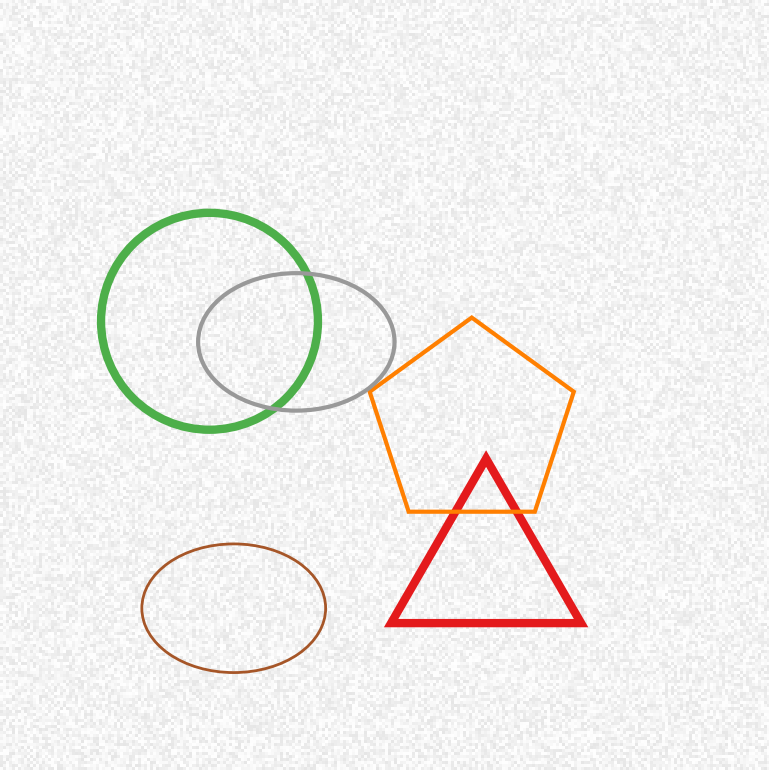[{"shape": "triangle", "thickness": 3, "radius": 0.71, "center": [0.631, 0.262]}, {"shape": "circle", "thickness": 3, "radius": 0.7, "center": [0.272, 0.583]}, {"shape": "pentagon", "thickness": 1.5, "radius": 0.7, "center": [0.613, 0.448]}, {"shape": "oval", "thickness": 1, "radius": 0.6, "center": [0.304, 0.21]}, {"shape": "oval", "thickness": 1.5, "radius": 0.64, "center": [0.385, 0.556]}]